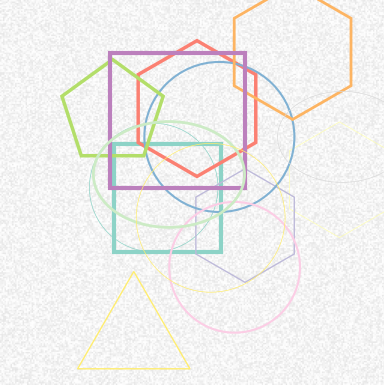[{"shape": "square", "thickness": 3, "radius": 0.7, "center": [0.435, 0.486]}, {"shape": "circle", "thickness": 0.5, "radius": 0.83, "center": [0.399, 0.513]}, {"shape": "hexagon", "thickness": 0.5, "radius": 0.75, "center": [0.882, 0.533]}, {"shape": "hexagon", "thickness": 1, "radius": 0.74, "center": [0.637, 0.414]}, {"shape": "hexagon", "thickness": 2.5, "radius": 0.88, "center": [0.512, 0.718]}, {"shape": "circle", "thickness": 1.5, "radius": 0.97, "center": [0.57, 0.644]}, {"shape": "hexagon", "thickness": 2, "radius": 0.88, "center": [0.76, 0.865]}, {"shape": "pentagon", "thickness": 2.5, "radius": 0.69, "center": [0.292, 0.707]}, {"shape": "circle", "thickness": 1.5, "radius": 0.85, "center": [0.609, 0.306]}, {"shape": "oval", "thickness": 0.5, "radius": 0.84, "center": [0.889, 0.644]}, {"shape": "square", "thickness": 3, "radius": 0.88, "center": [0.461, 0.688]}, {"shape": "oval", "thickness": 2, "radius": 0.98, "center": [0.439, 0.547]}, {"shape": "triangle", "thickness": 1, "radius": 0.84, "center": [0.347, 0.126]}, {"shape": "circle", "thickness": 0.5, "radius": 0.97, "center": [0.547, 0.434]}]